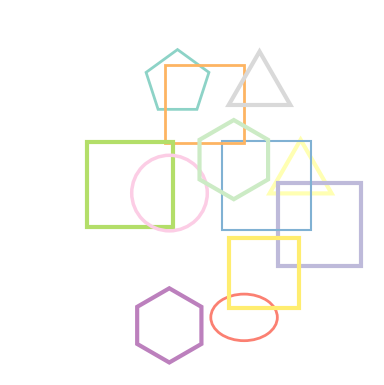[{"shape": "pentagon", "thickness": 2, "radius": 0.43, "center": [0.461, 0.785]}, {"shape": "triangle", "thickness": 3, "radius": 0.46, "center": [0.781, 0.544]}, {"shape": "square", "thickness": 3, "radius": 0.54, "center": [0.83, 0.417]}, {"shape": "oval", "thickness": 2, "radius": 0.43, "center": [0.634, 0.176]}, {"shape": "square", "thickness": 1.5, "radius": 0.58, "center": [0.692, 0.519]}, {"shape": "square", "thickness": 2, "radius": 0.51, "center": [0.531, 0.729]}, {"shape": "square", "thickness": 3, "radius": 0.55, "center": [0.338, 0.521]}, {"shape": "circle", "thickness": 2.5, "radius": 0.49, "center": [0.44, 0.499]}, {"shape": "triangle", "thickness": 3, "radius": 0.46, "center": [0.674, 0.774]}, {"shape": "hexagon", "thickness": 3, "radius": 0.48, "center": [0.44, 0.155]}, {"shape": "hexagon", "thickness": 3, "radius": 0.51, "center": [0.607, 0.585]}, {"shape": "square", "thickness": 3, "radius": 0.45, "center": [0.685, 0.292]}]